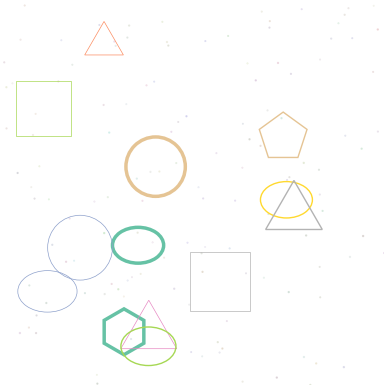[{"shape": "oval", "thickness": 2.5, "radius": 0.33, "center": [0.359, 0.363]}, {"shape": "hexagon", "thickness": 2.5, "radius": 0.3, "center": [0.322, 0.138]}, {"shape": "triangle", "thickness": 0.5, "radius": 0.29, "center": [0.27, 0.886]}, {"shape": "oval", "thickness": 0.5, "radius": 0.38, "center": [0.123, 0.243]}, {"shape": "circle", "thickness": 0.5, "radius": 0.42, "center": [0.208, 0.357]}, {"shape": "triangle", "thickness": 0.5, "radius": 0.42, "center": [0.386, 0.136]}, {"shape": "oval", "thickness": 1, "radius": 0.36, "center": [0.386, 0.101]}, {"shape": "square", "thickness": 0.5, "radius": 0.36, "center": [0.113, 0.718]}, {"shape": "oval", "thickness": 1, "radius": 0.34, "center": [0.744, 0.481]}, {"shape": "circle", "thickness": 2.5, "radius": 0.39, "center": [0.404, 0.567]}, {"shape": "pentagon", "thickness": 1, "radius": 0.33, "center": [0.735, 0.644]}, {"shape": "triangle", "thickness": 1, "radius": 0.42, "center": [0.763, 0.446]}, {"shape": "square", "thickness": 0.5, "radius": 0.39, "center": [0.572, 0.269]}]